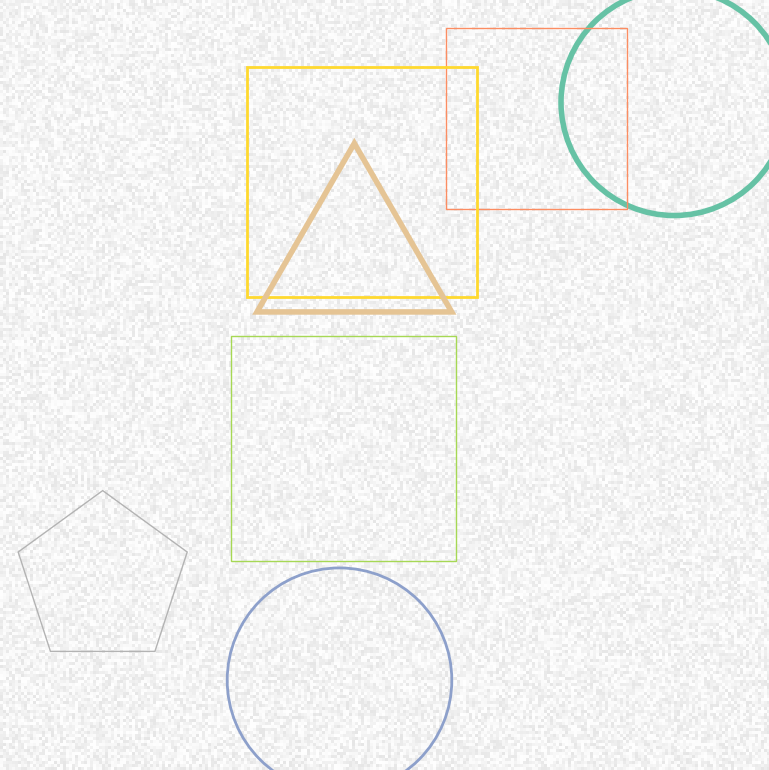[{"shape": "circle", "thickness": 2, "radius": 0.73, "center": [0.876, 0.867]}, {"shape": "square", "thickness": 0.5, "radius": 0.59, "center": [0.697, 0.847]}, {"shape": "circle", "thickness": 1, "radius": 0.73, "center": [0.441, 0.117]}, {"shape": "square", "thickness": 0.5, "radius": 0.73, "center": [0.446, 0.417]}, {"shape": "square", "thickness": 1, "radius": 0.75, "center": [0.47, 0.764]}, {"shape": "triangle", "thickness": 2, "radius": 0.73, "center": [0.46, 0.668]}, {"shape": "pentagon", "thickness": 0.5, "radius": 0.58, "center": [0.133, 0.247]}]